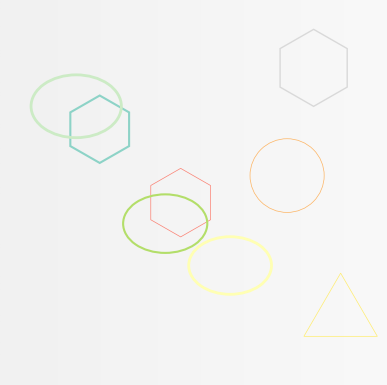[{"shape": "hexagon", "thickness": 1.5, "radius": 0.44, "center": [0.257, 0.664]}, {"shape": "oval", "thickness": 2, "radius": 0.53, "center": [0.594, 0.31]}, {"shape": "hexagon", "thickness": 0.5, "radius": 0.45, "center": [0.466, 0.474]}, {"shape": "circle", "thickness": 0.5, "radius": 0.48, "center": [0.741, 0.544]}, {"shape": "oval", "thickness": 1.5, "radius": 0.54, "center": [0.426, 0.419]}, {"shape": "hexagon", "thickness": 1, "radius": 0.5, "center": [0.809, 0.824]}, {"shape": "oval", "thickness": 2, "radius": 0.58, "center": [0.197, 0.724]}, {"shape": "triangle", "thickness": 0.5, "radius": 0.55, "center": [0.879, 0.181]}]